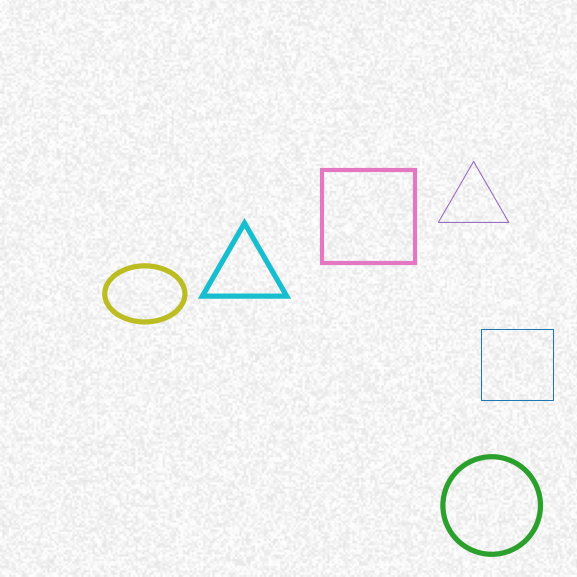[{"shape": "square", "thickness": 0.5, "radius": 0.31, "center": [0.895, 0.368]}, {"shape": "circle", "thickness": 2.5, "radius": 0.42, "center": [0.851, 0.124]}, {"shape": "triangle", "thickness": 0.5, "radius": 0.35, "center": [0.82, 0.649]}, {"shape": "square", "thickness": 2, "radius": 0.4, "center": [0.637, 0.625]}, {"shape": "oval", "thickness": 2.5, "radius": 0.35, "center": [0.251, 0.49]}, {"shape": "triangle", "thickness": 2.5, "radius": 0.42, "center": [0.423, 0.529]}]